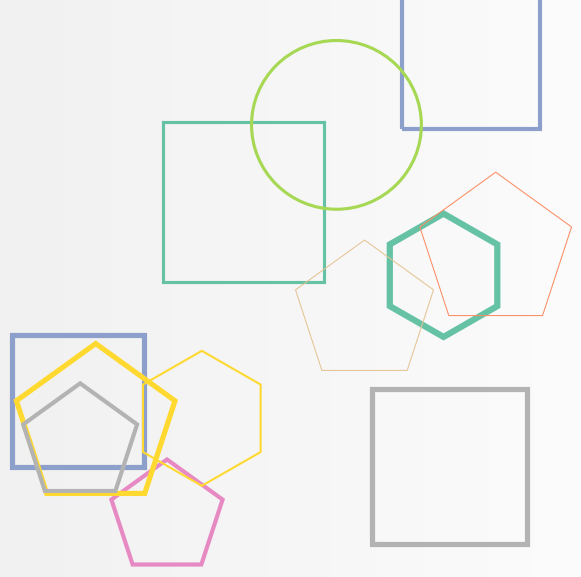[{"shape": "square", "thickness": 1.5, "radius": 0.69, "center": [0.419, 0.649]}, {"shape": "hexagon", "thickness": 3, "radius": 0.53, "center": [0.763, 0.522]}, {"shape": "pentagon", "thickness": 0.5, "radius": 0.69, "center": [0.853, 0.564]}, {"shape": "square", "thickness": 2, "radius": 0.59, "center": [0.81, 0.895]}, {"shape": "square", "thickness": 2.5, "radius": 0.57, "center": [0.135, 0.305]}, {"shape": "pentagon", "thickness": 2, "radius": 0.5, "center": [0.287, 0.103]}, {"shape": "circle", "thickness": 1.5, "radius": 0.73, "center": [0.579, 0.783]}, {"shape": "hexagon", "thickness": 1, "radius": 0.58, "center": [0.347, 0.275]}, {"shape": "pentagon", "thickness": 2.5, "radius": 0.72, "center": [0.165, 0.261]}, {"shape": "pentagon", "thickness": 0.5, "radius": 0.62, "center": [0.627, 0.459]}, {"shape": "square", "thickness": 2.5, "radius": 0.67, "center": [0.773, 0.191]}, {"shape": "pentagon", "thickness": 2, "radius": 0.52, "center": [0.138, 0.232]}]